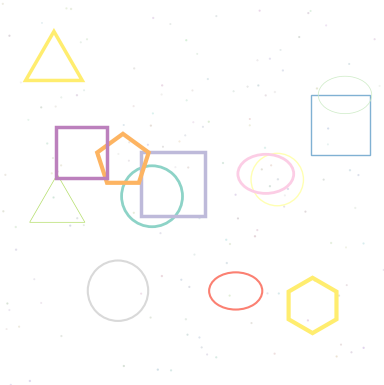[{"shape": "circle", "thickness": 2, "radius": 0.4, "center": [0.395, 0.49]}, {"shape": "circle", "thickness": 1, "radius": 0.34, "center": [0.72, 0.534]}, {"shape": "square", "thickness": 2.5, "radius": 0.42, "center": [0.45, 0.521]}, {"shape": "oval", "thickness": 1.5, "radius": 0.35, "center": [0.612, 0.244]}, {"shape": "square", "thickness": 1, "radius": 0.39, "center": [0.884, 0.675]}, {"shape": "pentagon", "thickness": 3, "radius": 0.35, "center": [0.319, 0.582]}, {"shape": "triangle", "thickness": 0.5, "radius": 0.41, "center": [0.149, 0.464]}, {"shape": "oval", "thickness": 2, "radius": 0.36, "center": [0.69, 0.548]}, {"shape": "circle", "thickness": 1.5, "radius": 0.39, "center": [0.306, 0.245]}, {"shape": "square", "thickness": 2.5, "radius": 0.33, "center": [0.212, 0.603]}, {"shape": "oval", "thickness": 0.5, "radius": 0.35, "center": [0.896, 0.753]}, {"shape": "hexagon", "thickness": 3, "radius": 0.36, "center": [0.812, 0.207]}, {"shape": "triangle", "thickness": 2.5, "radius": 0.42, "center": [0.14, 0.833]}]